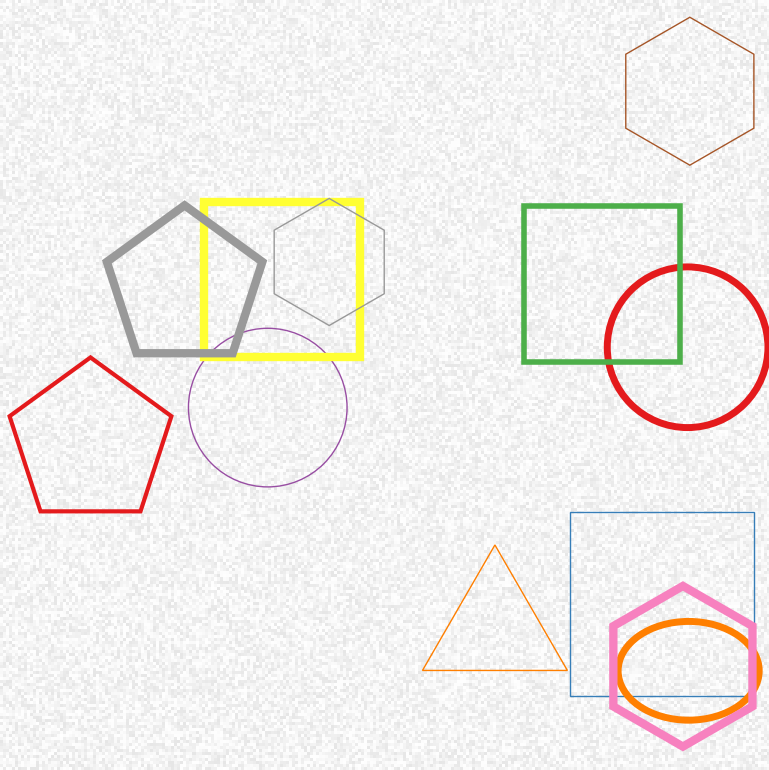[{"shape": "circle", "thickness": 2.5, "radius": 0.52, "center": [0.893, 0.549]}, {"shape": "pentagon", "thickness": 1.5, "radius": 0.55, "center": [0.118, 0.425]}, {"shape": "square", "thickness": 0.5, "radius": 0.6, "center": [0.859, 0.215]}, {"shape": "square", "thickness": 2, "radius": 0.51, "center": [0.782, 0.631]}, {"shape": "circle", "thickness": 0.5, "radius": 0.51, "center": [0.348, 0.471]}, {"shape": "oval", "thickness": 2.5, "radius": 0.46, "center": [0.894, 0.129]}, {"shape": "triangle", "thickness": 0.5, "radius": 0.54, "center": [0.643, 0.184]}, {"shape": "square", "thickness": 3, "radius": 0.51, "center": [0.367, 0.637]}, {"shape": "hexagon", "thickness": 0.5, "radius": 0.48, "center": [0.896, 0.882]}, {"shape": "hexagon", "thickness": 3, "radius": 0.52, "center": [0.887, 0.135]}, {"shape": "pentagon", "thickness": 3, "radius": 0.53, "center": [0.24, 0.627]}, {"shape": "hexagon", "thickness": 0.5, "radius": 0.41, "center": [0.428, 0.66]}]